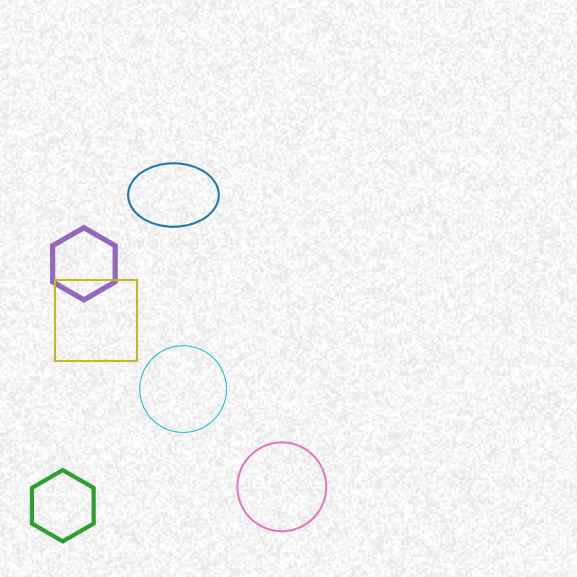[{"shape": "oval", "thickness": 1, "radius": 0.39, "center": [0.3, 0.661]}, {"shape": "hexagon", "thickness": 2, "radius": 0.31, "center": [0.109, 0.123]}, {"shape": "hexagon", "thickness": 2.5, "radius": 0.31, "center": [0.145, 0.542]}, {"shape": "circle", "thickness": 1, "radius": 0.38, "center": [0.488, 0.156]}, {"shape": "square", "thickness": 1, "radius": 0.35, "center": [0.166, 0.444]}, {"shape": "circle", "thickness": 0.5, "radius": 0.38, "center": [0.317, 0.325]}]